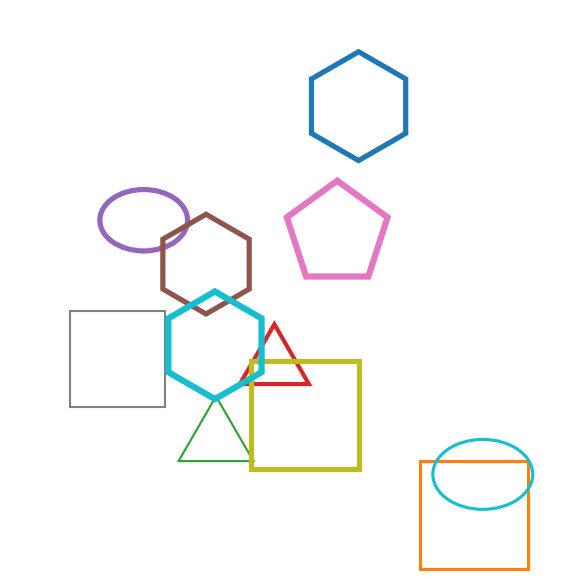[{"shape": "hexagon", "thickness": 2.5, "radius": 0.47, "center": [0.621, 0.815]}, {"shape": "square", "thickness": 1.5, "radius": 0.47, "center": [0.821, 0.108]}, {"shape": "triangle", "thickness": 1, "radius": 0.37, "center": [0.374, 0.238]}, {"shape": "triangle", "thickness": 2, "radius": 0.35, "center": [0.475, 0.369]}, {"shape": "oval", "thickness": 2.5, "radius": 0.38, "center": [0.249, 0.618]}, {"shape": "hexagon", "thickness": 2.5, "radius": 0.43, "center": [0.357, 0.542]}, {"shape": "pentagon", "thickness": 3, "radius": 0.46, "center": [0.584, 0.595]}, {"shape": "square", "thickness": 1, "radius": 0.41, "center": [0.204, 0.378]}, {"shape": "square", "thickness": 2.5, "radius": 0.47, "center": [0.528, 0.281]}, {"shape": "hexagon", "thickness": 3, "radius": 0.47, "center": [0.372, 0.401]}, {"shape": "oval", "thickness": 1.5, "radius": 0.43, "center": [0.836, 0.178]}]